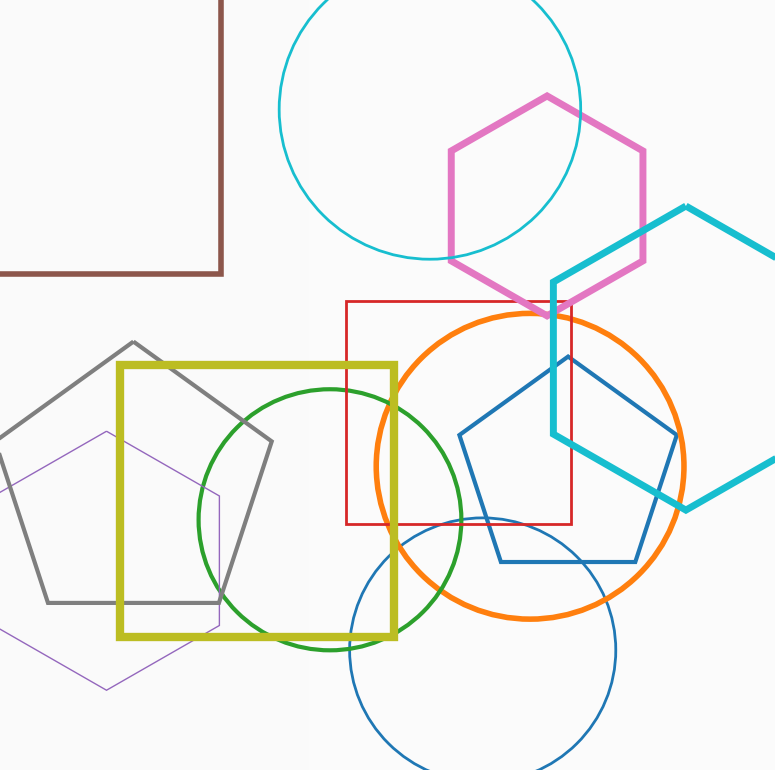[{"shape": "pentagon", "thickness": 1.5, "radius": 0.74, "center": [0.733, 0.389]}, {"shape": "circle", "thickness": 1, "radius": 0.86, "center": [0.623, 0.156]}, {"shape": "circle", "thickness": 2, "radius": 0.99, "center": [0.684, 0.394]}, {"shape": "circle", "thickness": 1.5, "radius": 0.85, "center": [0.426, 0.325]}, {"shape": "square", "thickness": 1, "radius": 0.72, "center": [0.592, 0.464]}, {"shape": "hexagon", "thickness": 0.5, "radius": 0.84, "center": [0.137, 0.272]}, {"shape": "square", "thickness": 2, "radius": 0.92, "center": [0.102, 0.827]}, {"shape": "hexagon", "thickness": 2.5, "radius": 0.71, "center": [0.706, 0.733]}, {"shape": "pentagon", "thickness": 1.5, "radius": 0.94, "center": [0.172, 0.369]}, {"shape": "square", "thickness": 3, "radius": 0.88, "center": [0.331, 0.35]}, {"shape": "circle", "thickness": 1, "radius": 0.97, "center": [0.555, 0.858]}, {"shape": "hexagon", "thickness": 2.5, "radius": 0.99, "center": [0.885, 0.535]}]